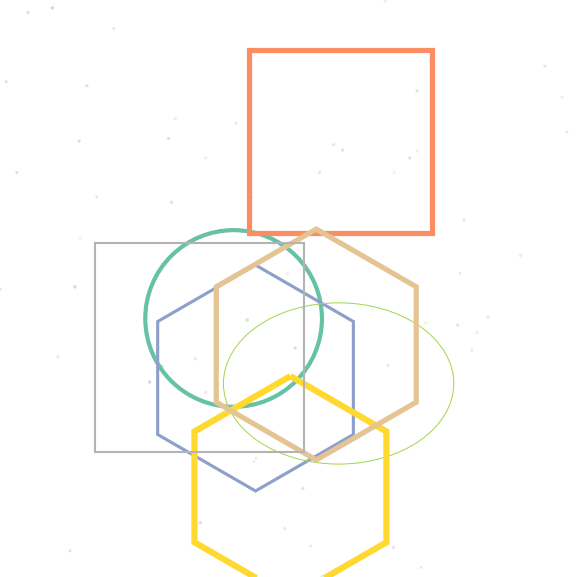[{"shape": "circle", "thickness": 2, "radius": 0.76, "center": [0.405, 0.448]}, {"shape": "square", "thickness": 2.5, "radius": 0.79, "center": [0.589, 0.753]}, {"shape": "hexagon", "thickness": 1.5, "radius": 0.98, "center": [0.442, 0.345]}, {"shape": "oval", "thickness": 0.5, "radius": 1.0, "center": [0.586, 0.335]}, {"shape": "hexagon", "thickness": 3, "radius": 0.96, "center": [0.503, 0.156]}, {"shape": "hexagon", "thickness": 2.5, "radius": 1.0, "center": [0.548, 0.403]}, {"shape": "square", "thickness": 1, "radius": 0.9, "center": [0.346, 0.397]}]